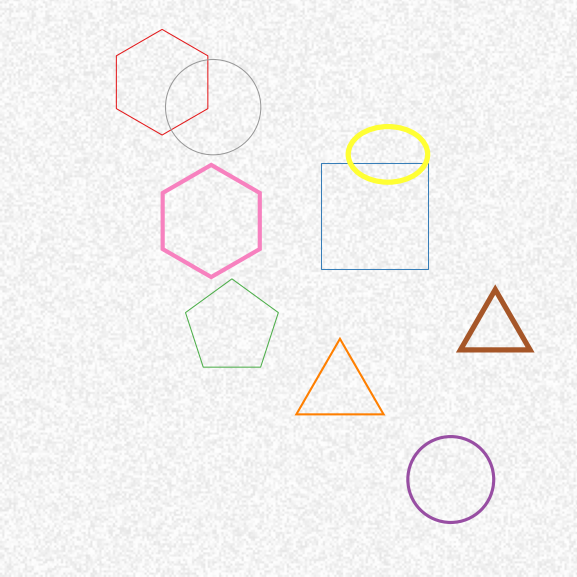[{"shape": "hexagon", "thickness": 0.5, "radius": 0.46, "center": [0.281, 0.857]}, {"shape": "square", "thickness": 0.5, "radius": 0.46, "center": [0.648, 0.625]}, {"shape": "pentagon", "thickness": 0.5, "radius": 0.42, "center": [0.402, 0.432]}, {"shape": "circle", "thickness": 1.5, "radius": 0.37, "center": [0.781, 0.169]}, {"shape": "triangle", "thickness": 1, "radius": 0.44, "center": [0.589, 0.325]}, {"shape": "oval", "thickness": 2.5, "radius": 0.34, "center": [0.672, 0.732]}, {"shape": "triangle", "thickness": 2.5, "radius": 0.35, "center": [0.858, 0.428]}, {"shape": "hexagon", "thickness": 2, "radius": 0.49, "center": [0.366, 0.616]}, {"shape": "circle", "thickness": 0.5, "radius": 0.41, "center": [0.369, 0.814]}]